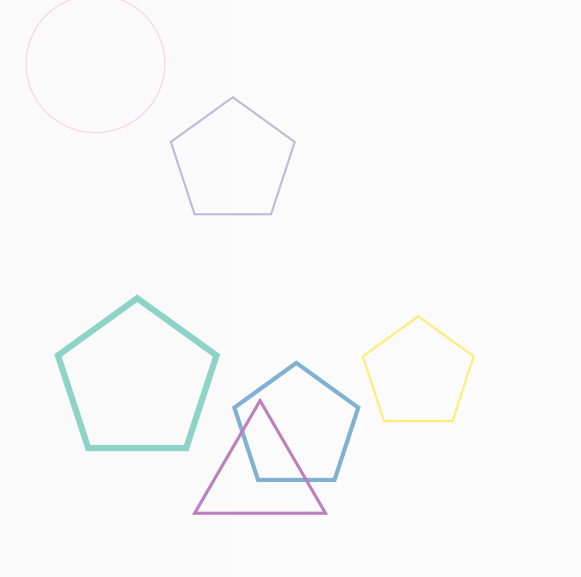[{"shape": "pentagon", "thickness": 3, "radius": 0.72, "center": [0.236, 0.339]}, {"shape": "pentagon", "thickness": 1, "radius": 0.56, "center": [0.401, 0.719]}, {"shape": "pentagon", "thickness": 2, "radius": 0.56, "center": [0.51, 0.259]}, {"shape": "circle", "thickness": 0.5, "radius": 0.6, "center": [0.164, 0.889]}, {"shape": "triangle", "thickness": 1.5, "radius": 0.65, "center": [0.447, 0.175]}, {"shape": "pentagon", "thickness": 1, "radius": 0.5, "center": [0.72, 0.351]}]